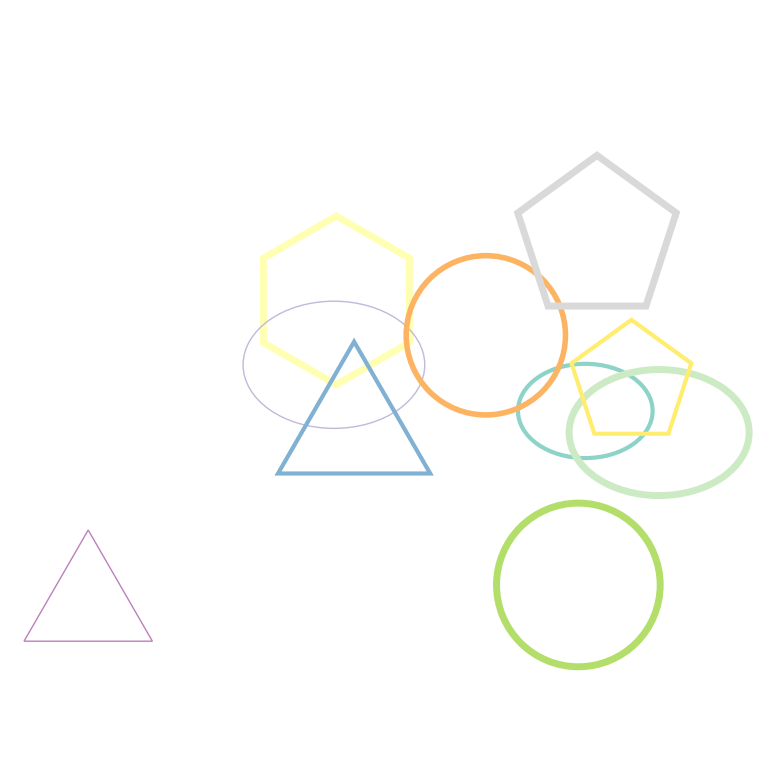[{"shape": "oval", "thickness": 1.5, "radius": 0.44, "center": [0.76, 0.466]}, {"shape": "hexagon", "thickness": 2.5, "radius": 0.55, "center": [0.437, 0.61]}, {"shape": "oval", "thickness": 0.5, "radius": 0.59, "center": [0.434, 0.526]}, {"shape": "triangle", "thickness": 1.5, "radius": 0.57, "center": [0.46, 0.442]}, {"shape": "circle", "thickness": 2, "radius": 0.52, "center": [0.631, 0.565]}, {"shape": "circle", "thickness": 2.5, "radius": 0.53, "center": [0.751, 0.24]}, {"shape": "pentagon", "thickness": 2.5, "radius": 0.54, "center": [0.775, 0.69]}, {"shape": "triangle", "thickness": 0.5, "radius": 0.48, "center": [0.115, 0.215]}, {"shape": "oval", "thickness": 2.5, "radius": 0.58, "center": [0.856, 0.438]}, {"shape": "pentagon", "thickness": 1.5, "radius": 0.41, "center": [0.82, 0.503]}]